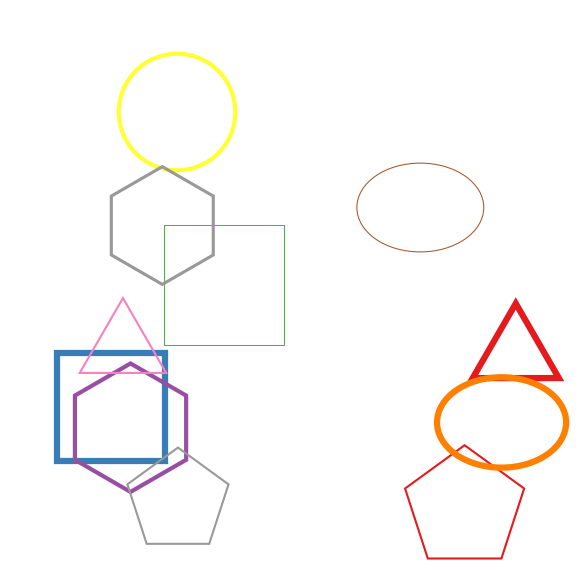[{"shape": "pentagon", "thickness": 1, "radius": 0.54, "center": [0.805, 0.12]}, {"shape": "triangle", "thickness": 3, "radius": 0.43, "center": [0.893, 0.388]}, {"shape": "square", "thickness": 3, "radius": 0.47, "center": [0.192, 0.294]}, {"shape": "square", "thickness": 0.5, "radius": 0.52, "center": [0.387, 0.506]}, {"shape": "hexagon", "thickness": 2, "radius": 0.56, "center": [0.226, 0.259]}, {"shape": "oval", "thickness": 3, "radius": 0.56, "center": [0.869, 0.268]}, {"shape": "circle", "thickness": 2, "radius": 0.5, "center": [0.307, 0.805]}, {"shape": "oval", "thickness": 0.5, "radius": 0.55, "center": [0.728, 0.64]}, {"shape": "triangle", "thickness": 1, "radius": 0.43, "center": [0.213, 0.397]}, {"shape": "hexagon", "thickness": 1.5, "radius": 0.51, "center": [0.281, 0.609]}, {"shape": "pentagon", "thickness": 1, "radius": 0.46, "center": [0.308, 0.132]}]